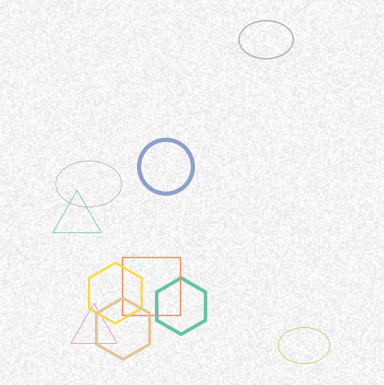[{"shape": "triangle", "thickness": 0.5, "radius": 0.37, "center": [0.2, 0.432]}, {"shape": "hexagon", "thickness": 2.5, "radius": 0.37, "center": [0.47, 0.205]}, {"shape": "square", "thickness": 1, "radius": 0.38, "center": [0.392, 0.257]}, {"shape": "circle", "thickness": 3, "radius": 0.35, "center": [0.431, 0.567]}, {"shape": "triangle", "thickness": 0.5, "radius": 0.35, "center": [0.244, 0.143]}, {"shape": "oval", "thickness": 0.5, "radius": 0.33, "center": [0.79, 0.102]}, {"shape": "hexagon", "thickness": 1.5, "radius": 0.39, "center": [0.3, 0.238]}, {"shape": "hexagon", "thickness": 2, "radius": 0.4, "center": [0.319, 0.146]}, {"shape": "oval", "thickness": 0.5, "radius": 0.43, "center": [0.231, 0.522]}, {"shape": "oval", "thickness": 1, "radius": 0.35, "center": [0.691, 0.897]}]